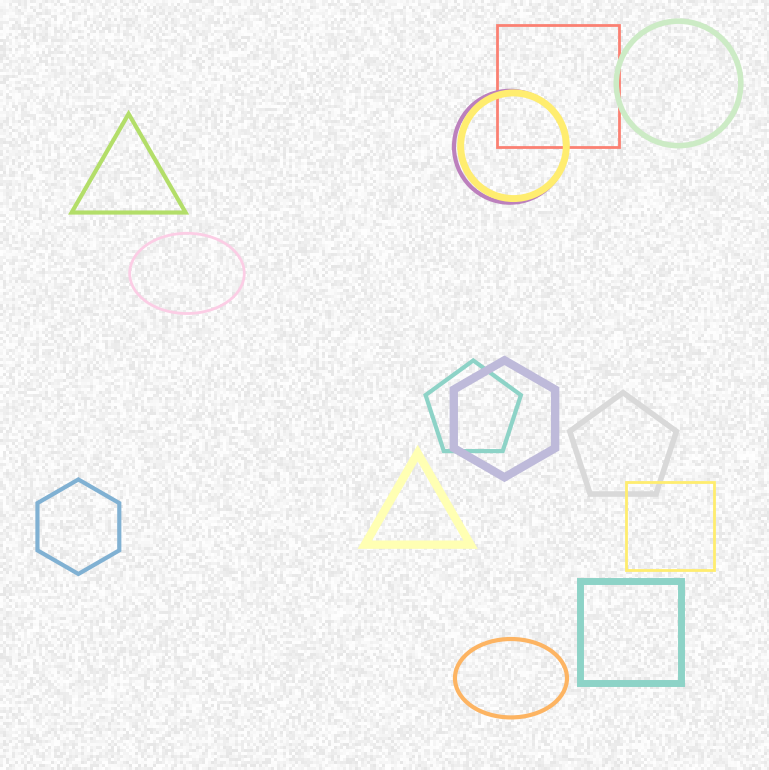[{"shape": "square", "thickness": 2.5, "radius": 0.33, "center": [0.819, 0.179]}, {"shape": "pentagon", "thickness": 1.5, "radius": 0.33, "center": [0.615, 0.467]}, {"shape": "triangle", "thickness": 3, "radius": 0.4, "center": [0.542, 0.332]}, {"shape": "hexagon", "thickness": 3, "radius": 0.38, "center": [0.655, 0.456]}, {"shape": "square", "thickness": 1, "radius": 0.4, "center": [0.725, 0.888]}, {"shape": "hexagon", "thickness": 1.5, "radius": 0.31, "center": [0.102, 0.316]}, {"shape": "oval", "thickness": 1.5, "radius": 0.36, "center": [0.664, 0.119]}, {"shape": "triangle", "thickness": 1.5, "radius": 0.43, "center": [0.167, 0.767]}, {"shape": "oval", "thickness": 1, "radius": 0.37, "center": [0.243, 0.645]}, {"shape": "pentagon", "thickness": 2, "radius": 0.36, "center": [0.809, 0.417]}, {"shape": "circle", "thickness": 1.5, "radius": 0.36, "center": [0.662, 0.809]}, {"shape": "circle", "thickness": 2, "radius": 0.4, "center": [0.881, 0.892]}, {"shape": "circle", "thickness": 2.5, "radius": 0.34, "center": [0.667, 0.811]}, {"shape": "square", "thickness": 1, "radius": 0.29, "center": [0.87, 0.317]}]